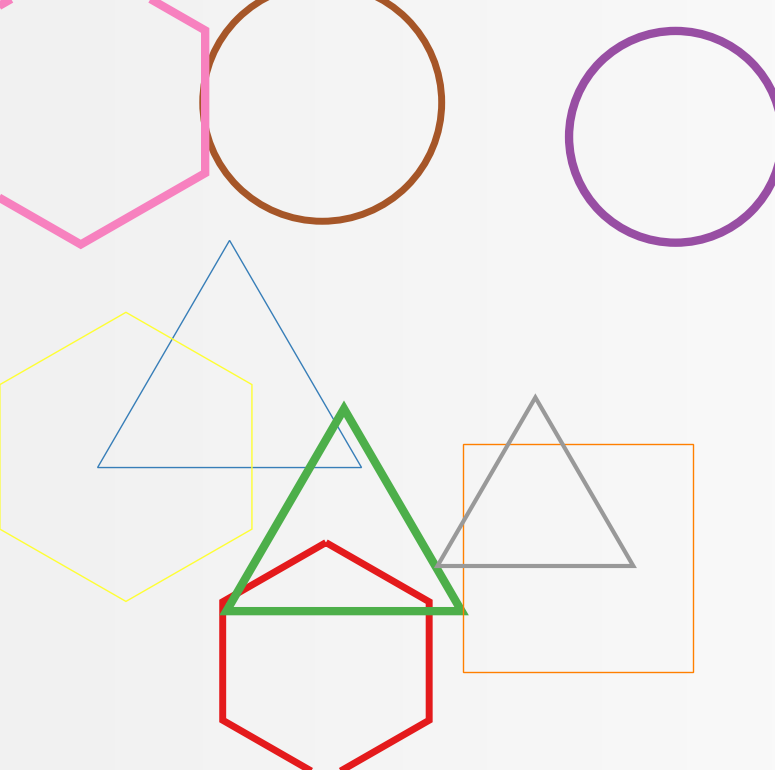[{"shape": "hexagon", "thickness": 2.5, "radius": 0.77, "center": [0.421, 0.142]}, {"shape": "triangle", "thickness": 0.5, "radius": 0.98, "center": [0.296, 0.491]}, {"shape": "triangle", "thickness": 3, "radius": 0.88, "center": [0.444, 0.294]}, {"shape": "circle", "thickness": 3, "radius": 0.69, "center": [0.872, 0.822]}, {"shape": "square", "thickness": 0.5, "radius": 0.74, "center": [0.746, 0.275]}, {"shape": "hexagon", "thickness": 0.5, "radius": 0.94, "center": [0.162, 0.407]}, {"shape": "circle", "thickness": 2.5, "radius": 0.77, "center": [0.416, 0.867]}, {"shape": "hexagon", "thickness": 3, "radius": 0.93, "center": [0.104, 0.868]}, {"shape": "triangle", "thickness": 1.5, "radius": 0.73, "center": [0.691, 0.338]}]